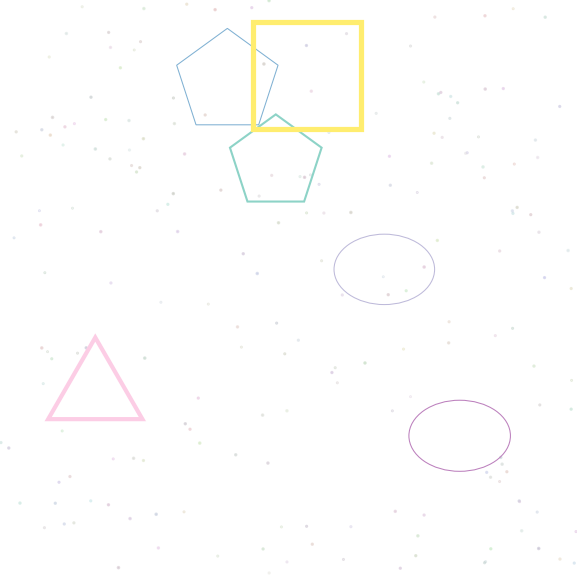[{"shape": "pentagon", "thickness": 1, "radius": 0.42, "center": [0.478, 0.718]}, {"shape": "oval", "thickness": 0.5, "radius": 0.44, "center": [0.665, 0.533]}, {"shape": "pentagon", "thickness": 0.5, "radius": 0.46, "center": [0.394, 0.858]}, {"shape": "triangle", "thickness": 2, "radius": 0.47, "center": [0.165, 0.32]}, {"shape": "oval", "thickness": 0.5, "radius": 0.44, "center": [0.796, 0.245]}, {"shape": "square", "thickness": 2.5, "radius": 0.47, "center": [0.532, 0.869]}]